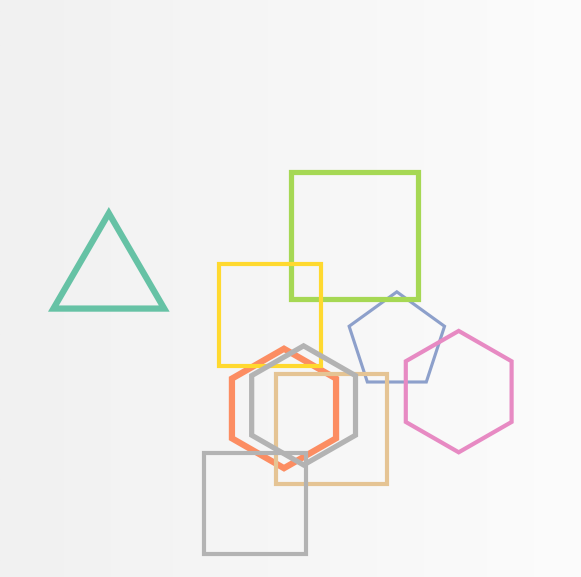[{"shape": "triangle", "thickness": 3, "radius": 0.55, "center": [0.187, 0.52]}, {"shape": "hexagon", "thickness": 3, "radius": 0.52, "center": [0.489, 0.292]}, {"shape": "pentagon", "thickness": 1.5, "radius": 0.43, "center": [0.683, 0.407]}, {"shape": "hexagon", "thickness": 2, "radius": 0.53, "center": [0.789, 0.321]}, {"shape": "square", "thickness": 2.5, "radius": 0.55, "center": [0.61, 0.591]}, {"shape": "square", "thickness": 2, "radius": 0.44, "center": [0.465, 0.454]}, {"shape": "square", "thickness": 2, "radius": 0.48, "center": [0.571, 0.256]}, {"shape": "hexagon", "thickness": 2.5, "radius": 0.52, "center": [0.522, 0.297]}, {"shape": "square", "thickness": 2, "radius": 0.44, "center": [0.439, 0.127]}]